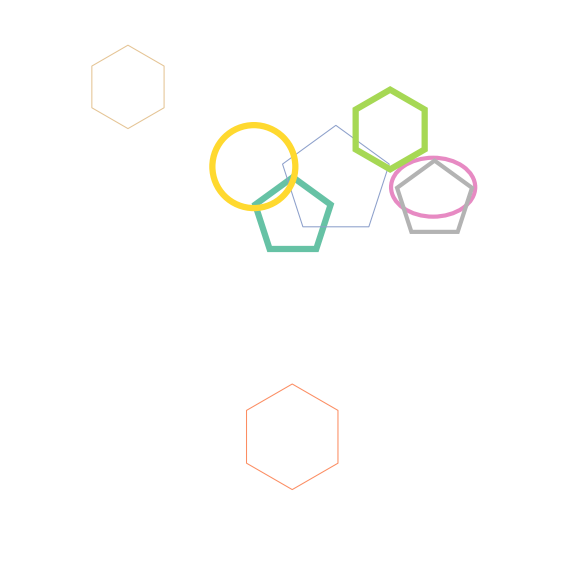[{"shape": "pentagon", "thickness": 3, "radius": 0.34, "center": [0.507, 0.624]}, {"shape": "hexagon", "thickness": 0.5, "radius": 0.46, "center": [0.506, 0.243]}, {"shape": "pentagon", "thickness": 0.5, "radius": 0.49, "center": [0.582, 0.685]}, {"shape": "oval", "thickness": 2, "radius": 0.36, "center": [0.75, 0.675]}, {"shape": "hexagon", "thickness": 3, "radius": 0.35, "center": [0.676, 0.775]}, {"shape": "circle", "thickness": 3, "radius": 0.36, "center": [0.44, 0.711]}, {"shape": "hexagon", "thickness": 0.5, "radius": 0.36, "center": [0.222, 0.849]}, {"shape": "pentagon", "thickness": 2, "radius": 0.34, "center": [0.752, 0.653]}]